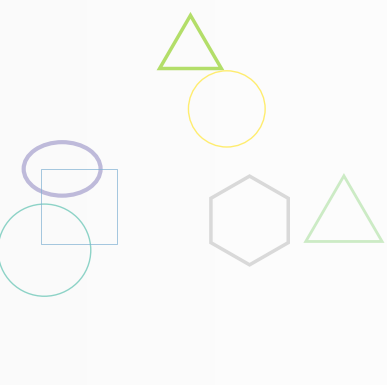[{"shape": "circle", "thickness": 1, "radius": 0.6, "center": [0.115, 0.35]}, {"shape": "oval", "thickness": 3, "radius": 0.5, "center": [0.16, 0.561]}, {"shape": "square", "thickness": 0.5, "radius": 0.49, "center": [0.203, 0.463]}, {"shape": "triangle", "thickness": 2.5, "radius": 0.46, "center": [0.492, 0.868]}, {"shape": "hexagon", "thickness": 2.5, "radius": 0.58, "center": [0.644, 0.427]}, {"shape": "triangle", "thickness": 2, "radius": 0.57, "center": [0.888, 0.43]}, {"shape": "circle", "thickness": 1, "radius": 0.49, "center": [0.585, 0.717]}]